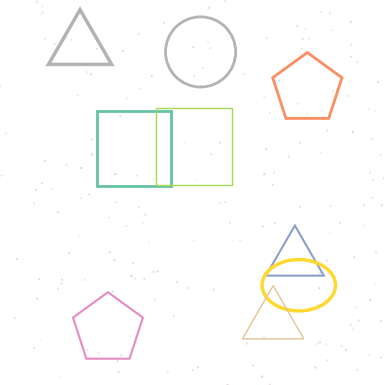[{"shape": "square", "thickness": 2, "radius": 0.48, "center": [0.349, 0.614]}, {"shape": "pentagon", "thickness": 2, "radius": 0.47, "center": [0.798, 0.769]}, {"shape": "triangle", "thickness": 1.5, "radius": 0.43, "center": [0.766, 0.327]}, {"shape": "pentagon", "thickness": 1.5, "radius": 0.48, "center": [0.28, 0.146]}, {"shape": "square", "thickness": 1, "radius": 0.5, "center": [0.503, 0.62]}, {"shape": "oval", "thickness": 2.5, "radius": 0.48, "center": [0.776, 0.259]}, {"shape": "triangle", "thickness": 1, "radius": 0.46, "center": [0.709, 0.166]}, {"shape": "triangle", "thickness": 2.5, "radius": 0.47, "center": [0.208, 0.88]}, {"shape": "circle", "thickness": 2, "radius": 0.46, "center": [0.521, 0.865]}]